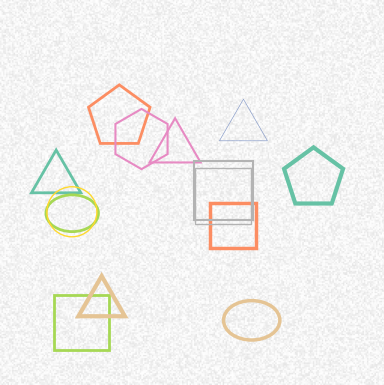[{"shape": "pentagon", "thickness": 3, "radius": 0.4, "center": [0.814, 0.537]}, {"shape": "triangle", "thickness": 2, "radius": 0.37, "center": [0.146, 0.536]}, {"shape": "square", "thickness": 2.5, "radius": 0.3, "center": [0.605, 0.414]}, {"shape": "pentagon", "thickness": 2, "radius": 0.42, "center": [0.31, 0.695]}, {"shape": "triangle", "thickness": 0.5, "radius": 0.36, "center": [0.632, 0.67]}, {"shape": "hexagon", "thickness": 1.5, "radius": 0.39, "center": [0.368, 0.639]}, {"shape": "triangle", "thickness": 1.5, "radius": 0.38, "center": [0.455, 0.616]}, {"shape": "square", "thickness": 2, "radius": 0.35, "center": [0.212, 0.162]}, {"shape": "oval", "thickness": 2, "radius": 0.34, "center": [0.188, 0.446]}, {"shape": "circle", "thickness": 1, "radius": 0.33, "center": [0.187, 0.45]}, {"shape": "oval", "thickness": 2.5, "radius": 0.37, "center": [0.654, 0.168]}, {"shape": "triangle", "thickness": 3, "radius": 0.35, "center": [0.264, 0.213]}, {"shape": "square", "thickness": 1.5, "radius": 0.38, "center": [0.581, 0.506]}, {"shape": "square", "thickness": 1, "radius": 0.36, "center": [0.579, 0.492]}]